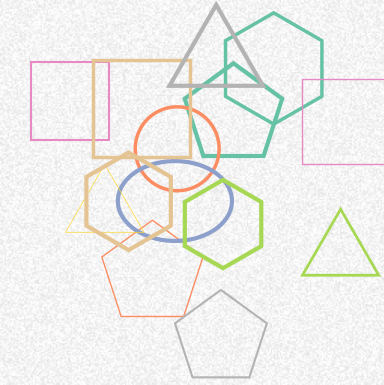[{"shape": "hexagon", "thickness": 2.5, "radius": 0.72, "center": [0.711, 0.822]}, {"shape": "pentagon", "thickness": 3, "radius": 0.67, "center": [0.606, 0.702]}, {"shape": "circle", "thickness": 2.5, "radius": 0.54, "center": [0.46, 0.614]}, {"shape": "pentagon", "thickness": 1, "radius": 0.69, "center": [0.396, 0.29]}, {"shape": "oval", "thickness": 3, "radius": 0.74, "center": [0.454, 0.478]}, {"shape": "square", "thickness": 1.5, "radius": 0.51, "center": [0.183, 0.739]}, {"shape": "square", "thickness": 1, "radius": 0.56, "center": [0.896, 0.685]}, {"shape": "hexagon", "thickness": 3, "radius": 0.57, "center": [0.579, 0.418]}, {"shape": "triangle", "thickness": 2, "radius": 0.57, "center": [0.885, 0.342]}, {"shape": "triangle", "thickness": 0.5, "radius": 0.59, "center": [0.272, 0.456]}, {"shape": "hexagon", "thickness": 3, "radius": 0.63, "center": [0.334, 0.477]}, {"shape": "square", "thickness": 2.5, "radius": 0.63, "center": [0.367, 0.719]}, {"shape": "triangle", "thickness": 3, "radius": 0.7, "center": [0.562, 0.847]}, {"shape": "pentagon", "thickness": 1.5, "radius": 0.63, "center": [0.574, 0.121]}]